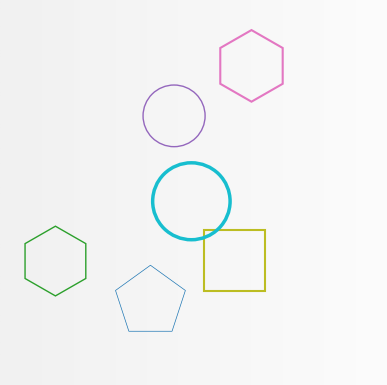[{"shape": "pentagon", "thickness": 0.5, "radius": 0.47, "center": [0.388, 0.216]}, {"shape": "hexagon", "thickness": 1, "radius": 0.45, "center": [0.143, 0.322]}, {"shape": "circle", "thickness": 1, "radius": 0.4, "center": [0.449, 0.699]}, {"shape": "hexagon", "thickness": 1.5, "radius": 0.46, "center": [0.649, 0.829]}, {"shape": "square", "thickness": 1.5, "radius": 0.4, "center": [0.605, 0.323]}, {"shape": "circle", "thickness": 2.5, "radius": 0.5, "center": [0.494, 0.477]}]